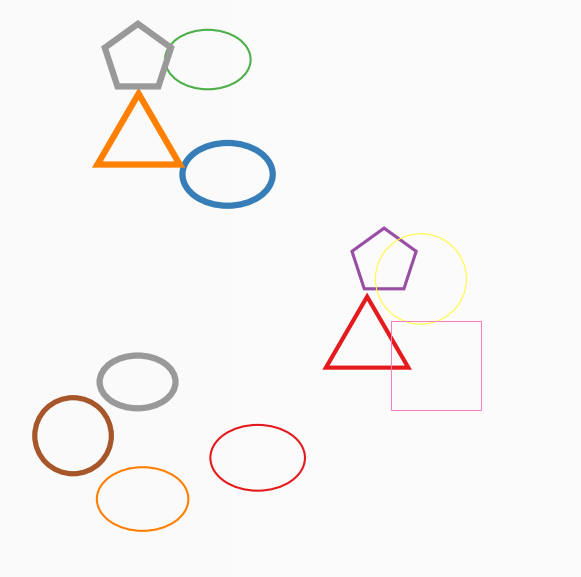[{"shape": "triangle", "thickness": 2, "radius": 0.41, "center": [0.632, 0.403]}, {"shape": "oval", "thickness": 1, "radius": 0.41, "center": [0.443, 0.206]}, {"shape": "oval", "thickness": 3, "radius": 0.39, "center": [0.392, 0.697]}, {"shape": "oval", "thickness": 1, "radius": 0.37, "center": [0.358, 0.896]}, {"shape": "pentagon", "thickness": 1.5, "radius": 0.29, "center": [0.661, 0.546]}, {"shape": "triangle", "thickness": 3, "radius": 0.41, "center": [0.238, 0.755]}, {"shape": "oval", "thickness": 1, "radius": 0.39, "center": [0.245, 0.135]}, {"shape": "circle", "thickness": 0.5, "radius": 0.39, "center": [0.724, 0.516]}, {"shape": "circle", "thickness": 2.5, "radius": 0.33, "center": [0.126, 0.245]}, {"shape": "square", "thickness": 0.5, "radius": 0.39, "center": [0.75, 0.367]}, {"shape": "oval", "thickness": 3, "radius": 0.33, "center": [0.237, 0.338]}, {"shape": "pentagon", "thickness": 3, "radius": 0.3, "center": [0.237, 0.898]}]